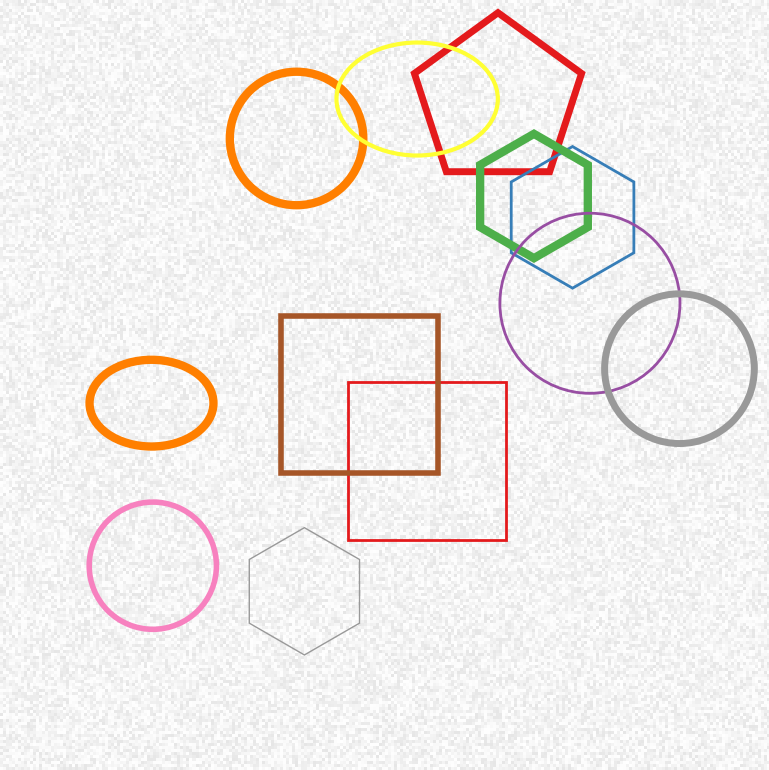[{"shape": "square", "thickness": 1, "radius": 0.51, "center": [0.554, 0.401]}, {"shape": "pentagon", "thickness": 2.5, "radius": 0.57, "center": [0.647, 0.869]}, {"shape": "hexagon", "thickness": 1, "radius": 0.46, "center": [0.744, 0.718]}, {"shape": "hexagon", "thickness": 3, "radius": 0.4, "center": [0.693, 0.745]}, {"shape": "circle", "thickness": 1, "radius": 0.58, "center": [0.766, 0.606]}, {"shape": "circle", "thickness": 3, "radius": 0.43, "center": [0.385, 0.82]}, {"shape": "oval", "thickness": 3, "radius": 0.4, "center": [0.197, 0.476]}, {"shape": "oval", "thickness": 1.5, "radius": 0.52, "center": [0.542, 0.871]}, {"shape": "square", "thickness": 2, "radius": 0.51, "center": [0.467, 0.488]}, {"shape": "circle", "thickness": 2, "radius": 0.41, "center": [0.198, 0.265]}, {"shape": "hexagon", "thickness": 0.5, "radius": 0.41, "center": [0.395, 0.232]}, {"shape": "circle", "thickness": 2.5, "radius": 0.49, "center": [0.882, 0.521]}]